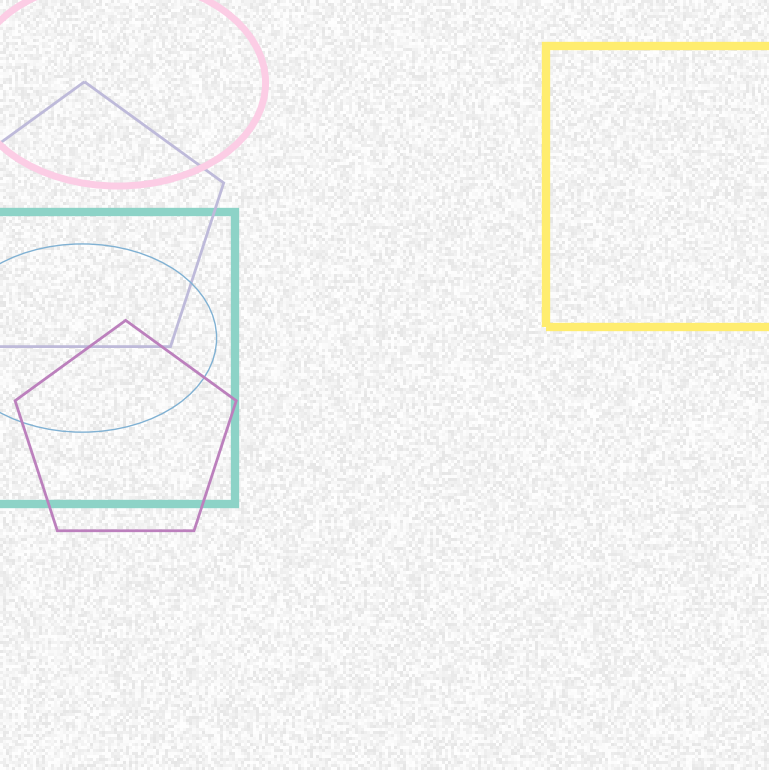[{"shape": "square", "thickness": 3, "radius": 0.95, "center": [0.115, 0.535]}, {"shape": "pentagon", "thickness": 1, "radius": 0.95, "center": [0.11, 0.704]}, {"shape": "oval", "thickness": 0.5, "radius": 0.87, "center": [0.107, 0.561]}, {"shape": "oval", "thickness": 2.5, "radius": 0.96, "center": [0.153, 0.893]}, {"shape": "pentagon", "thickness": 1, "radius": 0.76, "center": [0.163, 0.433]}, {"shape": "square", "thickness": 3, "radius": 0.92, "center": [0.892, 0.758]}]